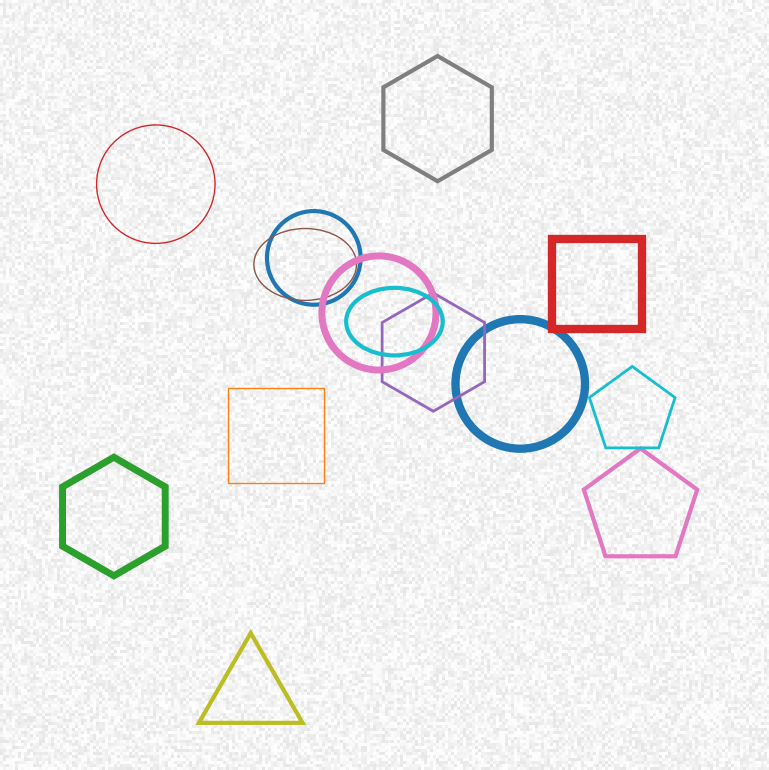[{"shape": "circle", "thickness": 1.5, "radius": 0.3, "center": [0.408, 0.665]}, {"shape": "circle", "thickness": 3, "radius": 0.42, "center": [0.676, 0.501]}, {"shape": "square", "thickness": 0.5, "radius": 0.31, "center": [0.359, 0.435]}, {"shape": "hexagon", "thickness": 2.5, "radius": 0.38, "center": [0.148, 0.329]}, {"shape": "square", "thickness": 3, "radius": 0.29, "center": [0.775, 0.632]}, {"shape": "circle", "thickness": 0.5, "radius": 0.38, "center": [0.202, 0.761]}, {"shape": "hexagon", "thickness": 1, "radius": 0.38, "center": [0.563, 0.543]}, {"shape": "oval", "thickness": 0.5, "radius": 0.33, "center": [0.396, 0.657]}, {"shape": "pentagon", "thickness": 1.5, "radius": 0.39, "center": [0.832, 0.34]}, {"shape": "circle", "thickness": 2.5, "radius": 0.37, "center": [0.492, 0.594]}, {"shape": "hexagon", "thickness": 1.5, "radius": 0.41, "center": [0.568, 0.846]}, {"shape": "triangle", "thickness": 1.5, "radius": 0.39, "center": [0.326, 0.1]}, {"shape": "pentagon", "thickness": 1, "radius": 0.29, "center": [0.821, 0.466]}, {"shape": "oval", "thickness": 1.5, "radius": 0.31, "center": [0.512, 0.582]}]